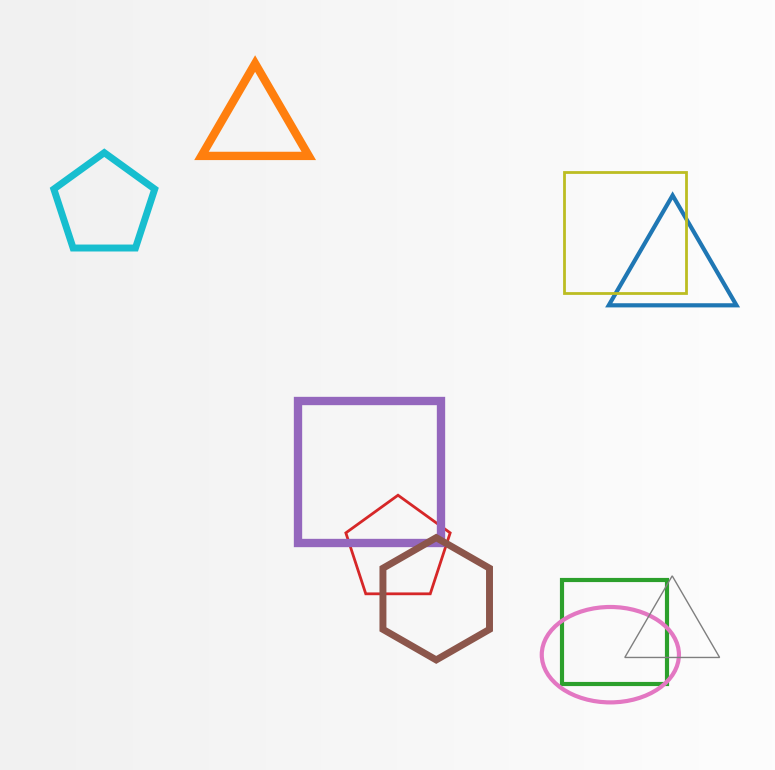[{"shape": "triangle", "thickness": 1.5, "radius": 0.48, "center": [0.868, 0.651]}, {"shape": "triangle", "thickness": 3, "radius": 0.4, "center": [0.329, 0.837]}, {"shape": "square", "thickness": 1.5, "radius": 0.34, "center": [0.793, 0.179]}, {"shape": "pentagon", "thickness": 1, "radius": 0.35, "center": [0.514, 0.286]}, {"shape": "square", "thickness": 3, "radius": 0.46, "center": [0.477, 0.387]}, {"shape": "hexagon", "thickness": 2.5, "radius": 0.4, "center": [0.563, 0.222]}, {"shape": "oval", "thickness": 1.5, "radius": 0.44, "center": [0.788, 0.15]}, {"shape": "triangle", "thickness": 0.5, "radius": 0.35, "center": [0.867, 0.181]}, {"shape": "square", "thickness": 1, "radius": 0.39, "center": [0.807, 0.698]}, {"shape": "pentagon", "thickness": 2.5, "radius": 0.34, "center": [0.135, 0.733]}]